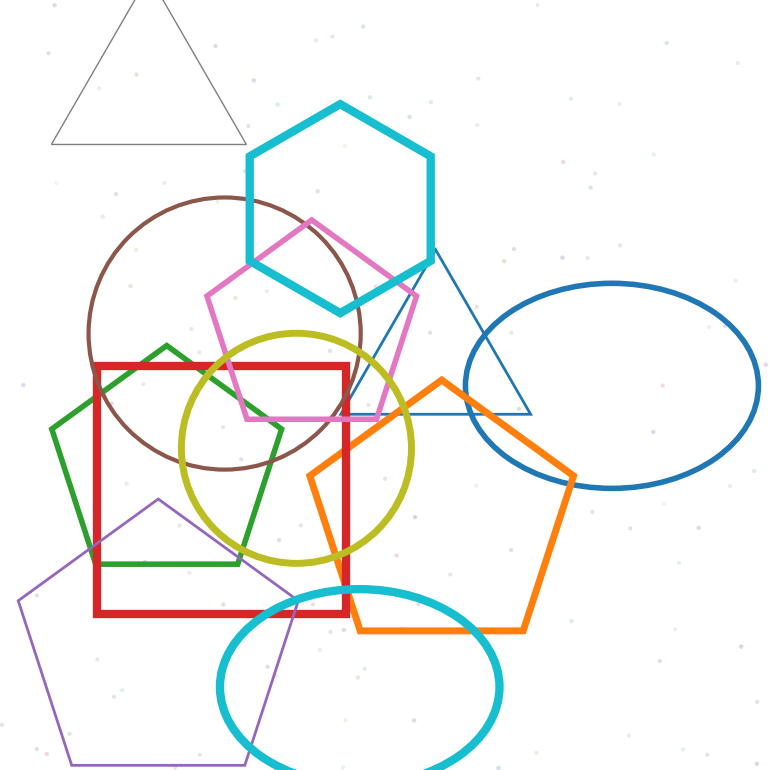[{"shape": "oval", "thickness": 2, "radius": 0.95, "center": [0.795, 0.499]}, {"shape": "triangle", "thickness": 1, "radius": 0.71, "center": [0.566, 0.533]}, {"shape": "pentagon", "thickness": 2.5, "radius": 0.9, "center": [0.574, 0.326]}, {"shape": "pentagon", "thickness": 2, "radius": 0.78, "center": [0.216, 0.394]}, {"shape": "square", "thickness": 3, "radius": 0.81, "center": [0.288, 0.363]}, {"shape": "pentagon", "thickness": 1, "radius": 0.96, "center": [0.206, 0.161]}, {"shape": "circle", "thickness": 1.5, "radius": 0.88, "center": [0.292, 0.567]}, {"shape": "pentagon", "thickness": 2, "radius": 0.72, "center": [0.405, 0.571]}, {"shape": "triangle", "thickness": 0.5, "radius": 0.73, "center": [0.193, 0.885]}, {"shape": "circle", "thickness": 2.5, "radius": 0.75, "center": [0.385, 0.418]}, {"shape": "hexagon", "thickness": 3, "radius": 0.68, "center": [0.442, 0.729]}, {"shape": "oval", "thickness": 3, "radius": 0.91, "center": [0.467, 0.108]}]